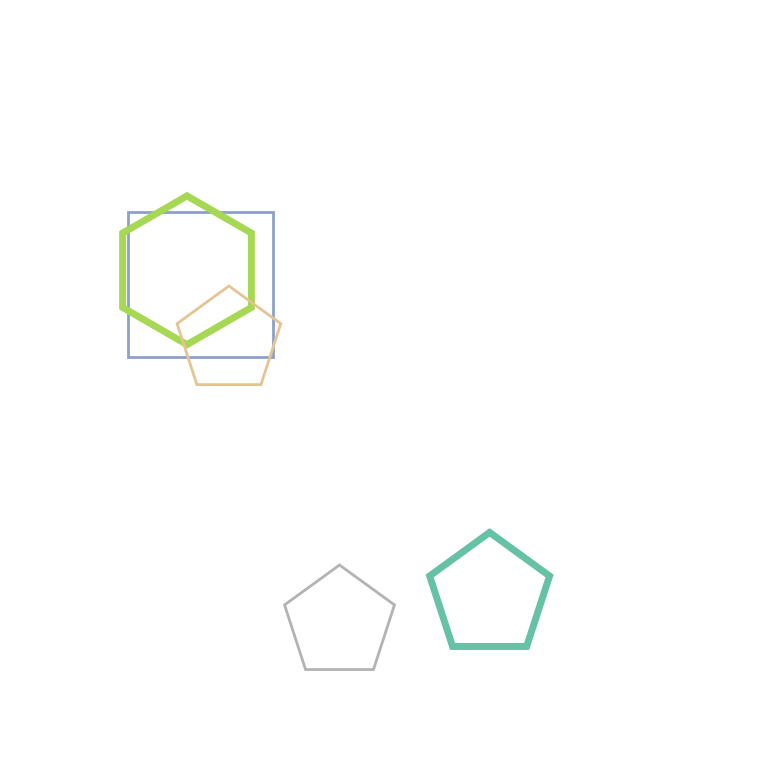[{"shape": "pentagon", "thickness": 2.5, "radius": 0.41, "center": [0.636, 0.227]}, {"shape": "square", "thickness": 1, "radius": 0.47, "center": [0.26, 0.63]}, {"shape": "hexagon", "thickness": 2.5, "radius": 0.48, "center": [0.243, 0.649]}, {"shape": "pentagon", "thickness": 1, "radius": 0.35, "center": [0.297, 0.558]}, {"shape": "pentagon", "thickness": 1, "radius": 0.38, "center": [0.441, 0.191]}]